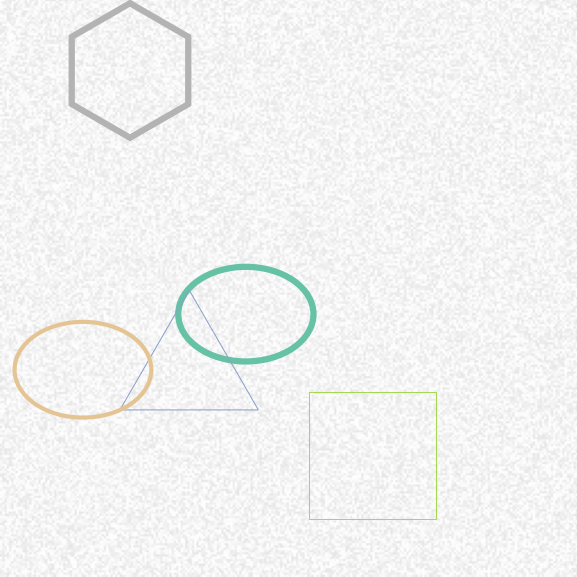[{"shape": "oval", "thickness": 3, "radius": 0.59, "center": [0.426, 0.455]}, {"shape": "triangle", "thickness": 0.5, "radius": 0.69, "center": [0.328, 0.359]}, {"shape": "square", "thickness": 0.5, "radius": 0.55, "center": [0.645, 0.21]}, {"shape": "oval", "thickness": 2, "radius": 0.59, "center": [0.144, 0.359]}, {"shape": "hexagon", "thickness": 3, "radius": 0.58, "center": [0.225, 0.877]}]